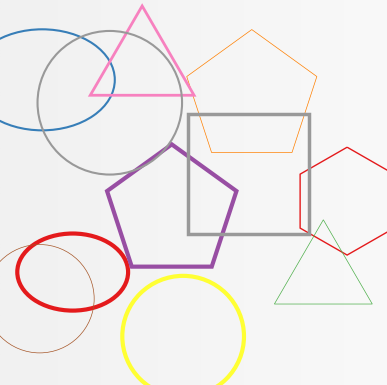[{"shape": "oval", "thickness": 3, "radius": 0.71, "center": [0.188, 0.293]}, {"shape": "hexagon", "thickness": 1, "radius": 0.7, "center": [0.896, 0.478]}, {"shape": "oval", "thickness": 1.5, "radius": 0.94, "center": [0.109, 0.793]}, {"shape": "triangle", "thickness": 0.5, "radius": 0.73, "center": [0.834, 0.283]}, {"shape": "pentagon", "thickness": 3, "radius": 0.88, "center": [0.443, 0.449]}, {"shape": "pentagon", "thickness": 0.5, "radius": 0.88, "center": [0.65, 0.747]}, {"shape": "circle", "thickness": 3, "radius": 0.79, "center": [0.473, 0.126]}, {"shape": "circle", "thickness": 0.5, "radius": 0.7, "center": [0.102, 0.224]}, {"shape": "triangle", "thickness": 2, "radius": 0.77, "center": [0.367, 0.83]}, {"shape": "square", "thickness": 2.5, "radius": 0.78, "center": [0.641, 0.548]}, {"shape": "circle", "thickness": 1.5, "radius": 0.93, "center": [0.283, 0.733]}]